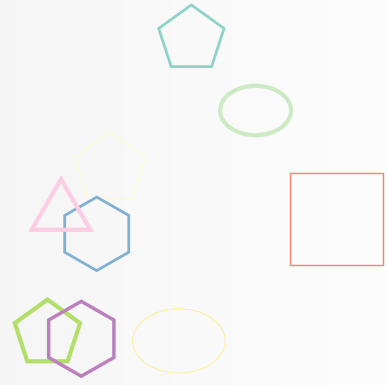[{"shape": "pentagon", "thickness": 2, "radius": 0.44, "center": [0.494, 0.899]}, {"shape": "pentagon", "thickness": 0.5, "radius": 0.48, "center": [0.285, 0.561]}, {"shape": "square", "thickness": 1, "radius": 0.6, "center": [0.869, 0.432]}, {"shape": "hexagon", "thickness": 2, "radius": 0.48, "center": [0.25, 0.393]}, {"shape": "pentagon", "thickness": 3, "radius": 0.44, "center": [0.122, 0.133]}, {"shape": "triangle", "thickness": 3, "radius": 0.44, "center": [0.157, 0.447]}, {"shape": "hexagon", "thickness": 2.5, "radius": 0.49, "center": [0.21, 0.12]}, {"shape": "oval", "thickness": 3, "radius": 0.46, "center": [0.66, 0.713]}, {"shape": "oval", "thickness": 0.5, "radius": 0.6, "center": [0.462, 0.115]}]